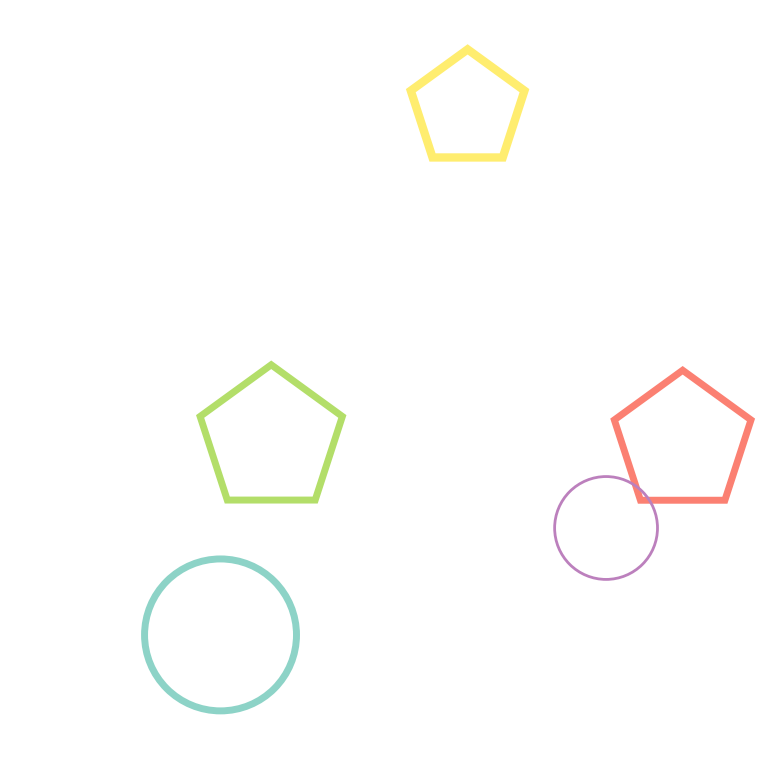[{"shape": "circle", "thickness": 2.5, "radius": 0.49, "center": [0.286, 0.175]}, {"shape": "pentagon", "thickness": 2.5, "radius": 0.47, "center": [0.887, 0.426]}, {"shape": "pentagon", "thickness": 2.5, "radius": 0.49, "center": [0.352, 0.429]}, {"shape": "circle", "thickness": 1, "radius": 0.33, "center": [0.787, 0.314]}, {"shape": "pentagon", "thickness": 3, "radius": 0.39, "center": [0.607, 0.858]}]